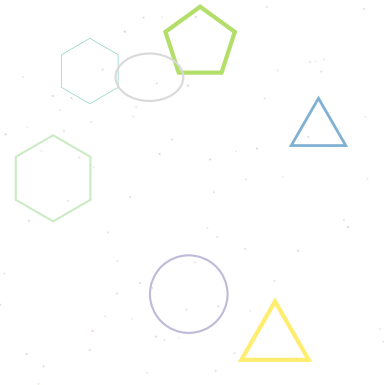[{"shape": "hexagon", "thickness": 0.5, "radius": 0.42, "center": [0.233, 0.816]}, {"shape": "circle", "thickness": 1.5, "radius": 0.5, "center": [0.49, 0.236]}, {"shape": "triangle", "thickness": 2, "radius": 0.41, "center": [0.827, 0.663]}, {"shape": "pentagon", "thickness": 3, "radius": 0.47, "center": [0.52, 0.888]}, {"shape": "oval", "thickness": 1.5, "radius": 0.44, "center": [0.388, 0.799]}, {"shape": "hexagon", "thickness": 1.5, "radius": 0.56, "center": [0.138, 0.537]}, {"shape": "triangle", "thickness": 3, "radius": 0.51, "center": [0.714, 0.116]}]